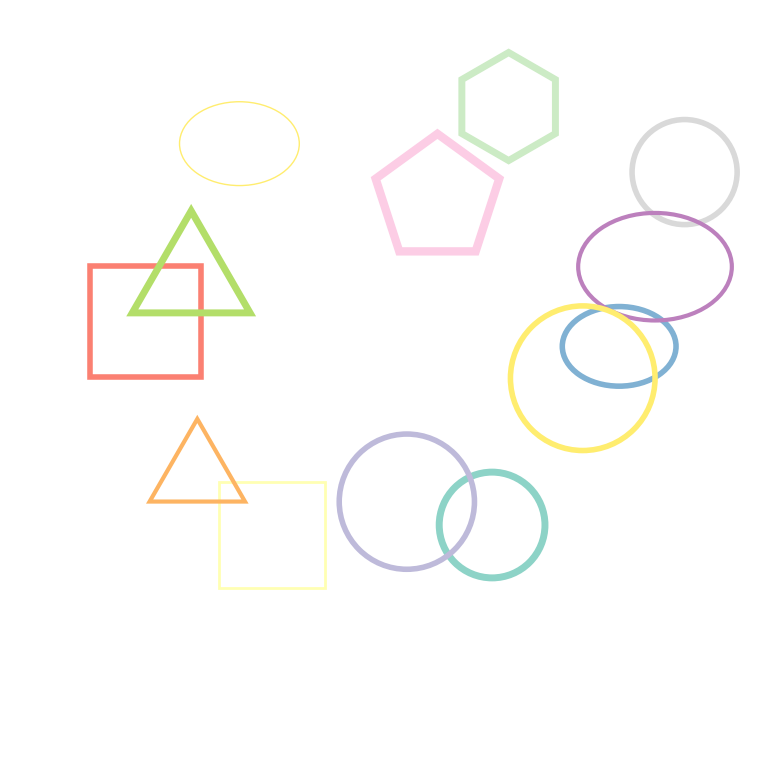[{"shape": "circle", "thickness": 2.5, "radius": 0.34, "center": [0.639, 0.318]}, {"shape": "square", "thickness": 1, "radius": 0.34, "center": [0.353, 0.305]}, {"shape": "circle", "thickness": 2, "radius": 0.44, "center": [0.528, 0.348]}, {"shape": "square", "thickness": 2, "radius": 0.36, "center": [0.189, 0.582]}, {"shape": "oval", "thickness": 2, "radius": 0.37, "center": [0.804, 0.55]}, {"shape": "triangle", "thickness": 1.5, "radius": 0.36, "center": [0.256, 0.384]}, {"shape": "triangle", "thickness": 2.5, "radius": 0.44, "center": [0.248, 0.638]}, {"shape": "pentagon", "thickness": 3, "radius": 0.42, "center": [0.568, 0.742]}, {"shape": "circle", "thickness": 2, "radius": 0.34, "center": [0.889, 0.777]}, {"shape": "oval", "thickness": 1.5, "radius": 0.5, "center": [0.851, 0.654]}, {"shape": "hexagon", "thickness": 2.5, "radius": 0.35, "center": [0.661, 0.862]}, {"shape": "oval", "thickness": 0.5, "radius": 0.39, "center": [0.311, 0.813]}, {"shape": "circle", "thickness": 2, "radius": 0.47, "center": [0.757, 0.509]}]